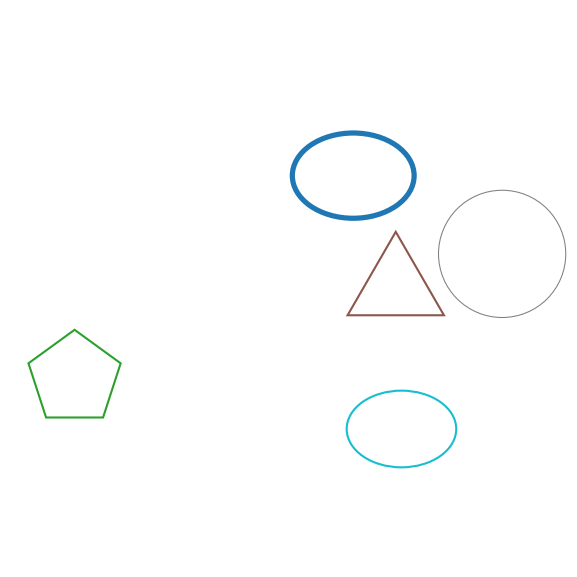[{"shape": "oval", "thickness": 2.5, "radius": 0.53, "center": [0.612, 0.695]}, {"shape": "pentagon", "thickness": 1, "radius": 0.42, "center": [0.129, 0.344]}, {"shape": "triangle", "thickness": 1, "radius": 0.48, "center": [0.685, 0.501]}, {"shape": "circle", "thickness": 0.5, "radius": 0.55, "center": [0.869, 0.56]}, {"shape": "oval", "thickness": 1, "radius": 0.47, "center": [0.695, 0.256]}]